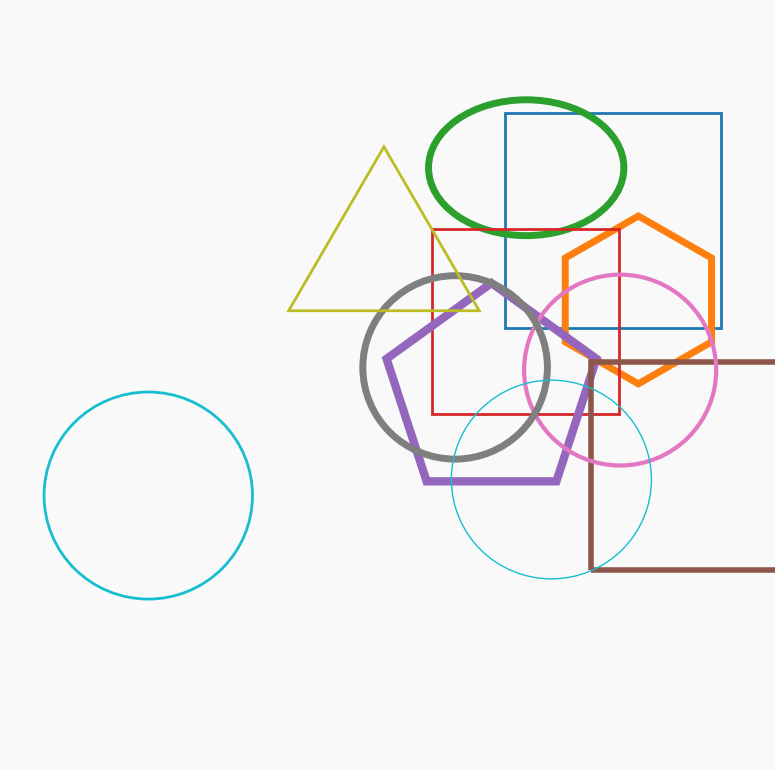[{"shape": "square", "thickness": 1, "radius": 0.7, "center": [0.791, 0.713]}, {"shape": "hexagon", "thickness": 2.5, "radius": 0.54, "center": [0.824, 0.61]}, {"shape": "oval", "thickness": 2.5, "radius": 0.63, "center": [0.679, 0.782]}, {"shape": "square", "thickness": 1, "radius": 0.6, "center": [0.678, 0.582]}, {"shape": "pentagon", "thickness": 3, "radius": 0.71, "center": [0.634, 0.49]}, {"shape": "square", "thickness": 2, "radius": 0.67, "center": [0.898, 0.395]}, {"shape": "circle", "thickness": 1.5, "radius": 0.62, "center": [0.8, 0.519]}, {"shape": "circle", "thickness": 2.5, "radius": 0.6, "center": [0.587, 0.523]}, {"shape": "triangle", "thickness": 1, "radius": 0.71, "center": [0.495, 0.667]}, {"shape": "circle", "thickness": 1, "radius": 0.67, "center": [0.191, 0.356]}, {"shape": "circle", "thickness": 0.5, "radius": 0.65, "center": [0.711, 0.377]}]